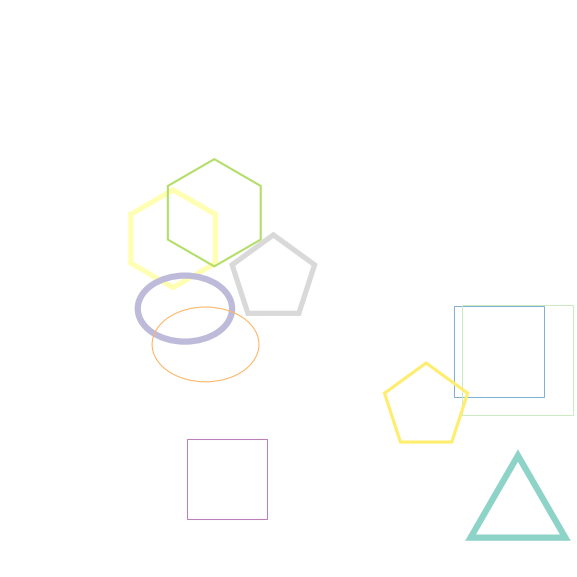[{"shape": "triangle", "thickness": 3, "radius": 0.47, "center": [0.897, 0.116]}, {"shape": "hexagon", "thickness": 2.5, "radius": 0.42, "center": [0.3, 0.586]}, {"shape": "oval", "thickness": 3, "radius": 0.41, "center": [0.32, 0.465]}, {"shape": "square", "thickness": 0.5, "radius": 0.39, "center": [0.864, 0.391]}, {"shape": "oval", "thickness": 0.5, "radius": 0.46, "center": [0.356, 0.403]}, {"shape": "hexagon", "thickness": 1, "radius": 0.46, "center": [0.371, 0.631]}, {"shape": "pentagon", "thickness": 2.5, "radius": 0.38, "center": [0.473, 0.517]}, {"shape": "square", "thickness": 0.5, "radius": 0.35, "center": [0.393, 0.169]}, {"shape": "square", "thickness": 0.5, "radius": 0.48, "center": [0.896, 0.376]}, {"shape": "pentagon", "thickness": 1.5, "radius": 0.38, "center": [0.738, 0.295]}]